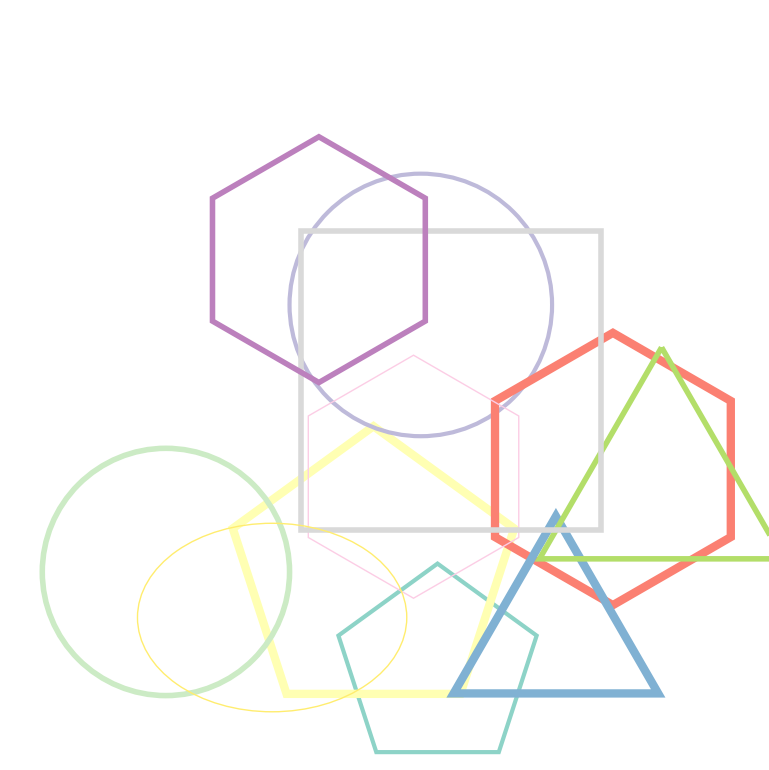[{"shape": "pentagon", "thickness": 1.5, "radius": 0.68, "center": [0.568, 0.133]}, {"shape": "pentagon", "thickness": 3, "radius": 0.96, "center": [0.485, 0.254]}, {"shape": "circle", "thickness": 1.5, "radius": 0.85, "center": [0.546, 0.604]}, {"shape": "hexagon", "thickness": 3, "radius": 0.88, "center": [0.796, 0.391]}, {"shape": "triangle", "thickness": 3, "radius": 0.77, "center": [0.722, 0.176]}, {"shape": "triangle", "thickness": 2, "radius": 0.92, "center": [0.859, 0.366]}, {"shape": "hexagon", "thickness": 0.5, "radius": 0.79, "center": [0.537, 0.381]}, {"shape": "square", "thickness": 2, "radius": 0.97, "center": [0.586, 0.506]}, {"shape": "hexagon", "thickness": 2, "radius": 0.8, "center": [0.414, 0.663]}, {"shape": "circle", "thickness": 2, "radius": 0.8, "center": [0.215, 0.257]}, {"shape": "oval", "thickness": 0.5, "radius": 0.87, "center": [0.353, 0.198]}]